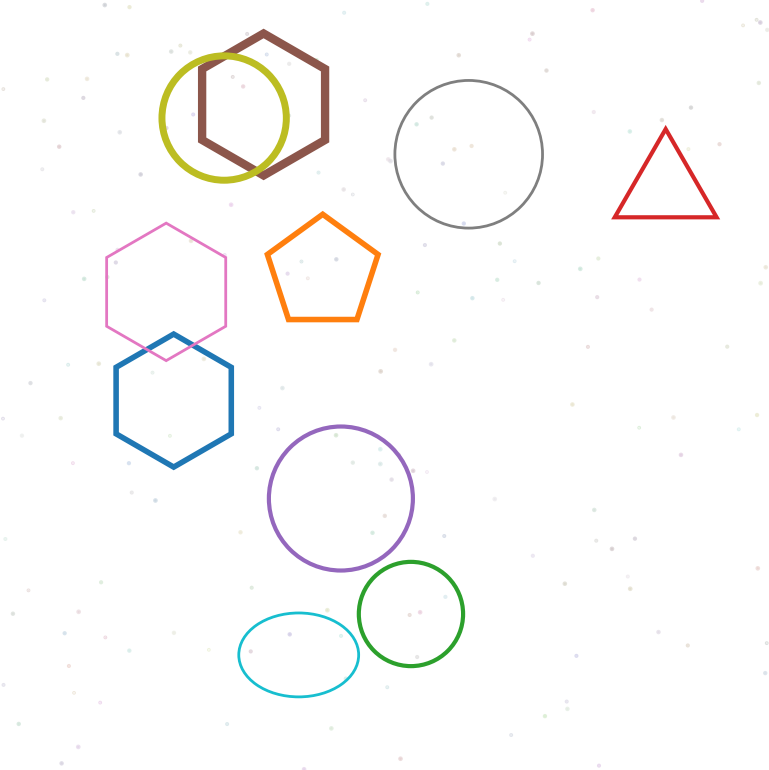[{"shape": "hexagon", "thickness": 2, "radius": 0.43, "center": [0.226, 0.48]}, {"shape": "pentagon", "thickness": 2, "radius": 0.38, "center": [0.419, 0.646]}, {"shape": "circle", "thickness": 1.5, "radius": 0.34, "center": [0.534, 0.203]}, {"shape": "triangle", "thickness": 1.5, "radius": 0.38, "center": [0.865, 0.756]}, {"shape": "circle", "thickness": 1.5, "radius": 0.47, "center": [0.443, 0.353]}, {"shape": "hexagon", "thickness": 3, "radius": 0.46, "center": [0.342, 0.864]}, {"shape": "hexagon", "thickness": 1, "radius": 0.45, "center": [0.216, 0.621]}, {"shape": "circle", "thickness": 1, "radius": 0.48, "center": [0.609, 0.8]}, {"shape": "circle", "thickness": 2.5, "radius": 0.4, "center": [0.291, 0.847]}, {"shape": "oval", "thickness": 1, "radius": 0.39, "center": [0.388, 0.149]}]